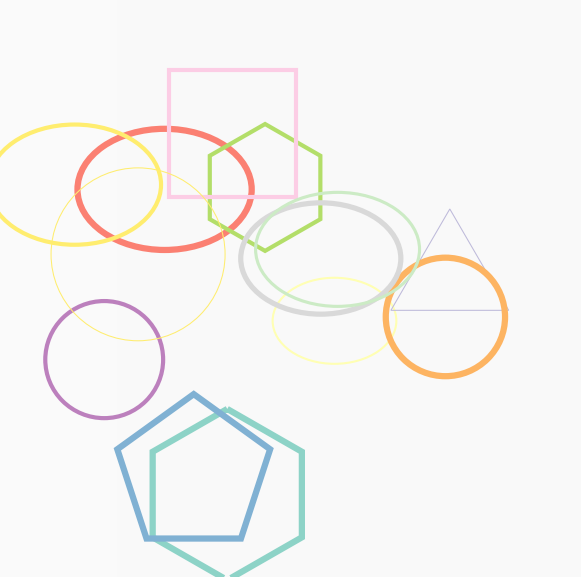[{"shape": "hexagon", "thickness": 3, "radius": 0.74, "center": [0.391, 0.143]}, {"shape": "oval", "thickness": 1, "radius": 0.53, "center": [0.575, 0.444]}, {"shape": "triangle", "thickness": 0.5, "radius": 0.59, "center": [0.774, 0.52]}, {"shape": "oval", "thickness": 3, "radius": 0.75, "center": [0.283, 0.671]}, {"shape": "pentagon", "thickness": 3, "radius": 0.69, "center": [0.333, 0.178]}, {"shape": "circle", "thickness": 3, "radius": 0.51, "center": [0.766, 0.45]}, {"shape": "hexagon", "thickness": 2, "radius": 0.55, "center": [0.456, 0.675]}, {"shape": "square", "thickness": 2, "radius": 0.55, "center": [0.4, 0.768]}, {"shape": "oval", "thickness": 2.5, "radius": 0.69, "center": [0.552, 0.552]}, {"shape": "circle", "thickness": 2, "radius": 0.51, "center": [0.179, 0.376]}, {"shape": "oval", "thickness": 1.5, "radius": 0.71, "center": [0.581, 0.567]}, {"shape": "circle", "thickness": 0.5, "radius": 0.75, "center": [0.238, 0.559]}, {"shape": "oval", "thickness": 2, "radius": 0.74, "center": [0.128, 0.679]}]